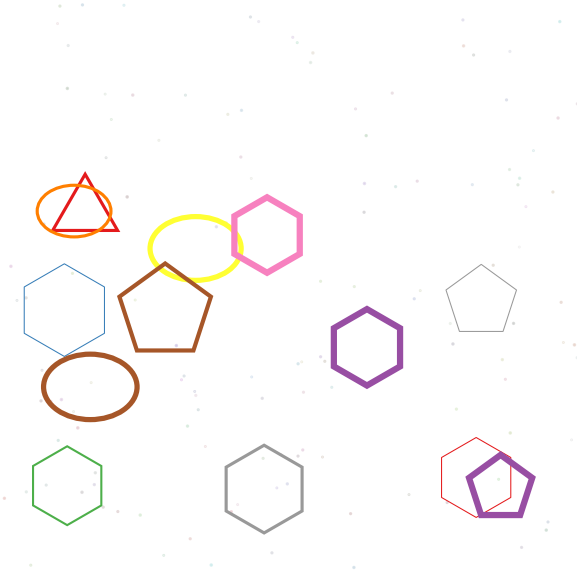[{"shape": "hexagon", "thickness": 0.5, "radius": 0.35, "center": [0.825, 0.172]}, {"shape": "triangle", "thickness": 1.5, "radius": 0.32, "center": [0.147, 0.633]}, {"shape": "hexagon", "thickness": 0.5, "radius": 0.4, "center": [0.111, 0.462]}, {"shape": "hexagon", "thickness": 1, "radius": 0.34, "center": [0.116, 0.158]}, {"shape": "pentagon", "thickness": 3, "radius": 0.29, "center": [0.867, 0.154]}, {"shape": "hexagon", "thickness": 3, "radius": 0.33, "center": [0.635, 0.398]}, {"shape": "oval", "thickness": 1.5, "radius": 0.32, "center": [0.128, 0.634]}, {"shape": "oval", "thickness": 2.5, "radius": 0.39, "center": [0.339, 0.569]}, {"shape": "pentagon", "thickness": 2, "radius": 0.42, "center": [0.286, 0.46]}, {"shape": "oval", "thickness": 2.5, "radius": 0.4, "center": [0.156, 0.329]}, {"shape": "hexagon", "thickness": 3, "radius": 0.33, "center": [0.462, 0.592]}, {"shape": "hexagon", "thickness": 1.5, "radius": 0.38, "center": [0.457, 0.152]}, {"shape": "pentagon", "thickness": 0.5, "radius": 0.32, "center": [0.833, 0.477]}]